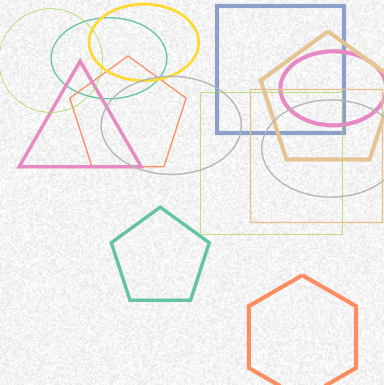[{"shape": "pentagon", "thickness": 2.5, "radius": 0.67, "center": [0.416, 0.328]}, {"shape": "oval", "thickness": 1, "radius": 0.75, "center": [0.283, 0.849]}, {"shape": "hexagon", "thickness": 3, "radius": 0.8, "center": [0.786, 0.125]}, {"shape": "pentagon", "thickness": 1, "radius": 0.8, "center": [0.332, 0.696]}, {"shape": "square", "thickness": 3, "radius": 0.82, "center": [0.729, 0.819]}, {"shape": "triangle", "thickness": 2.5, "radius": 0.91, "center": [0.208, 0.658]}, {"shape": "oval", "thickness": 3, "radius": 0.69, "center": [0.866, 0.771]}, {"shape": "square", "thickness": 0.5, "radius": 0.92, "center": [0.703, 0.577]}, {"shape": "circle", "thickness": 0.5, "radius": 0.67, "center": [0.132, 0.843]}, {"shape": "oval", "thickness": 2, "radius": 0.71, "center": [0.374, 0.89]}, {"shape": "pentagon", "thickness": 3, "radius": 0.92, "center": [0.852, 0.735]}, {"shape": "square", "thickness": 1, "radius": 0.86, "center": [0.821, 0.597]}, {"shape": "oval", "thickness": 1, "radius": 0.9, "center": [0.86, 0.614]}, {"shape": "oval", "thickness": 1, "radius": 0.91, "center": [0.445, 0.674]}]